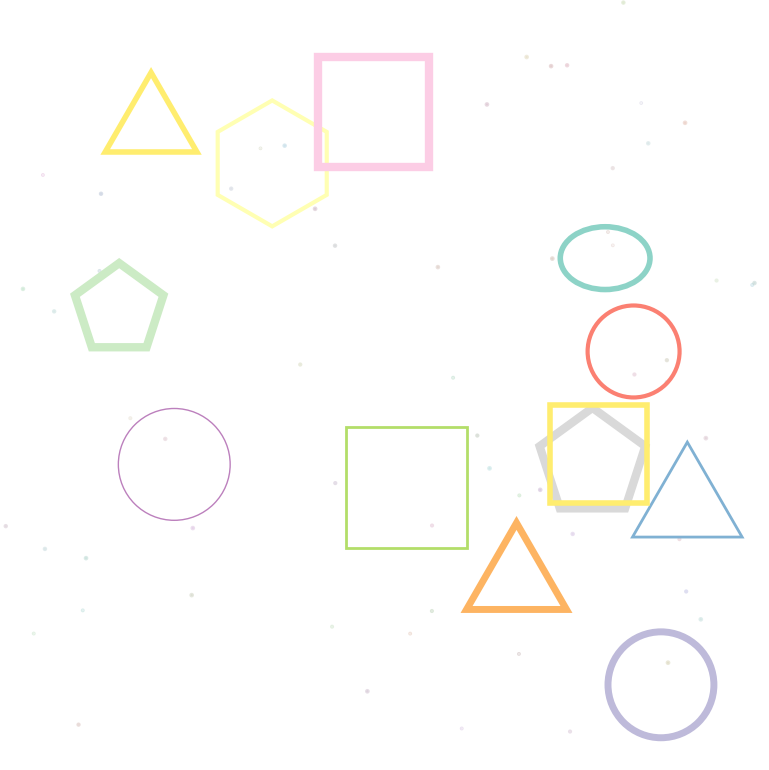[{"shape": "oval", "thickness": 2, "radius": 0.29, "center": [0.786, 0.665]}, {"shape": "hexagon", "thickness": 1.5, "radius": 0.41, "center": [0.354, 0.788]}, {"shape": "circle", "thickness": 2.5, "radius": 0.34, "center": [0.858, 0.111]}, {"shape": "circle", "thickness": 1.5, "radius": 0.3, "center": [0.823, 0.544]}, {"shape": "triangle", "thickness": 1, "radius": 0.41, "center": [0.893, 0.344]}, {"shape": "triangle", "thickness": 2.5, "radius": 0.37, "center": [0.671, 0.246]}, {"shape": "square", "thickness": 1, "radius": 0.39, "center": [0.528, 0.367]}, {"shape": "square", "thickness": 3, "radius": 0.36, "center": [0.485, 0.855]}, {"shape": "pentagon", "thickness": 3, "radius": 0.36, "center": [0.769, 0.398]}, {"shape": "circle", "thickness": 0.5, "radius": 0.36, "center": [0.226, 0.397]}, {"shape": "pentagon", "thickness": 3, "radius": 0.3, "center": [0.155, 0.598]}, {"shape": "triangle", "thickness": 2, "radius": 0.34, "center": [0.196, 0.837]}, {"shape": "square", "thickness": 2, "radius": 0.32, "center": [0.777, 0.41]}]